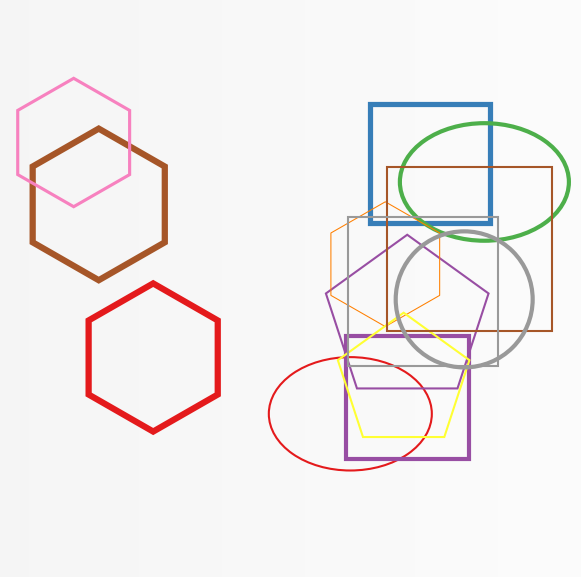[{"shape": "oval", "thickness": 1, "radius": 0.7, "center": [0.603, 0.283]}, {"shape": "hexagon", "thickness": 3, "radius": 0.64, "center": [0.264, 0.38]}, {"shape": "square", "thickness": 2.5, "radius": 0.52, "center": [0.739, 0.716]}, {"shape": "oval", "thickness": 2, "radius": 0.73, "center": [0.833, 0.684]}, {"shape": "square", "thickness": 2, "radius": 0.53, "center": [0.701, 0.311]}, {"shape": "pentagon", "thickness": 1, "radius": 0.74, "center": [0.701, 0.446]}, {"shape": "hexagon", "thickness": 0.5, "radius": 0.54, "center": [0.663, 0.542]}, {"shape": "pentagon", "thickness": 1, "radius": 0.6, "center": [0.694, 0.339]}, {"shape": "hexagon", "thickness": 3, "radius": 0.66, "center": [0.17, 0.645]}, {"shape": "square", "thickness": 1, "radius": 0.71, "center": [0.808, 0.568]}, {"shape": "hexagon", "thickness": 1.5, "radius": 0.56, "center": [0.127, 0.752]}, {"shape": "square", "thickness": 1, "radius": 0.65, "center": [0.728, 0.495]}, {"shape": "circle", "thickness": 2, "radius": 0.59, "center": [0.799, 0.481]}]